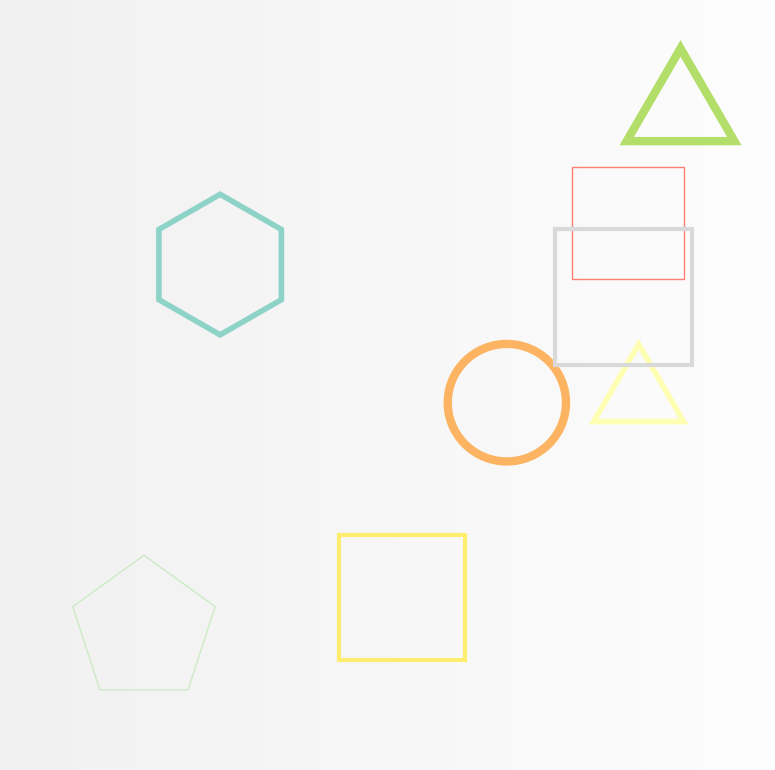[{"shape": "hexagon", "thickness": 2, "radius": 0.46, "center": [0.284, 0.656]}, {"shape": "triangle", "thickness": 2, "radius": 0.34, "center": [0.824, 0.486]}, {"shape": "square", "thickness": 0.5, "radius": 0.36, "center": [0.81, 0.711]}, {"shape": "circle", "thickness": 3, "radius": 0.38, "center": [0.654, 0.477]}, {"shape": "triangle", "thickness": 3, "radius": 0.4, "center": [0.878, 0.857]}, {"shape": "square", "thickness": 1.5, "radius": 0.44, "center": [0.804, 0.615]}, {"shape": "pentagon", "thickness": 0.5, "radius": 0.48, "center": [0.186, 0.182]}, {"shape": "square", "thickness": 1.5, "radius": 0.41, "center": [0.518, 0.224]}]